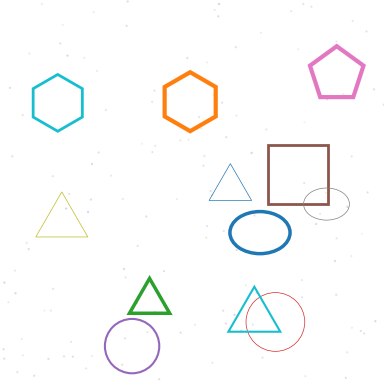[{"shape": "triangle", "thickness": 0.5, "radius": 0.32, "center": [0.598, 0.511]}, {"shape": "oval", "thickness": 2.5, "radius": 0.39, "center": [0.675, 0.396]}, {"shape": "hexagon", "thickness": 3, "radius": 0.38, "center": [0.494, 0.736]}, {"shape": "triangle", "thickness": 2.5, "radius": 0.3, "center": [0.388, 0.216]}, {"shape": "circle", "thickness": 0.5, "radius": 0.38, "center": [0.715, 0.164]}, {"shape": "circle", "thickness": 1.5, "radius": 0.35, "center": [0.343, 0.101]}, {"shape": "square", "thickness": 2, "radius": 0.39, "center": [0.774, 0.547]}, {"shape": "pentagon", "thickness": 3, "radius": 0.37, "center": [0.875, 0.807]}, {"shape": "oval", "thickness": 0.5, "radius": 0.3, "center": [0.848, 0.47]}, {"shape": "triangle", "thickness": 0.5, "radius": 0.39, "center": [0.161, 0.424]}, {"shape": "hexagon", "thickness": 2, "radius": 0.37, "center": [0.15, 0.733]}, {"shape": "triangle", "thickness": 1.5, "radius": 0.39, "center": [0.661, 0.177]}]